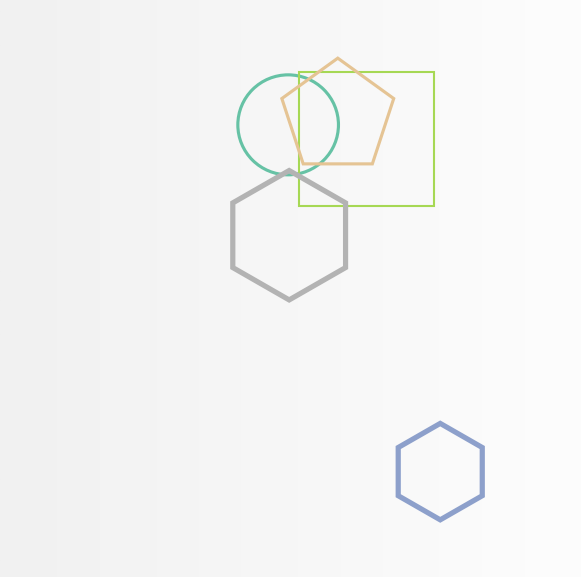[{"shape": "circle", "thickness": 1.5, "radius": 0.43, "center": [0.496, 0.783]}, {"shape": "hexagon", "thickness": 2.5, "radius": 0.42, "center": [0.757, 0.182]}, {"shape": "square", "thickness": 1, "radius": 0.58, "center": [0.63, 0.759]}, {"shape": "pentagon", "thickness": 1.5, "radius": 0.51, "center": [0.581, 0.797]}, {"shape": "hexagon", "thickness": 2.5, "radius": 0.56, "center": [0.498, 0.592]}]